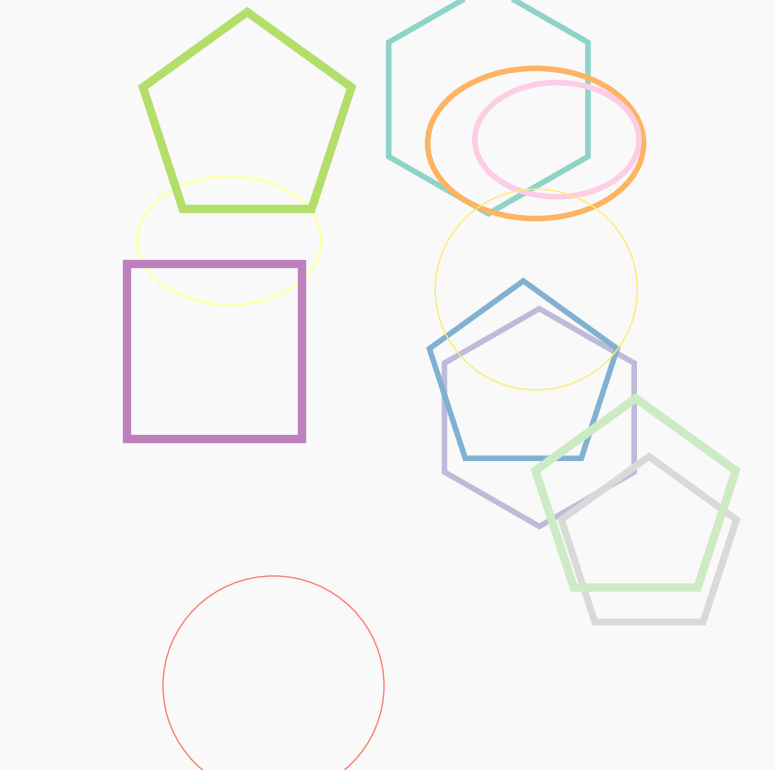[{"shape": "hexagon", "thickness": 2, "radius": 0.74, "center": [0.63, 0.871]}, {"shape": "oval", "thickness": 1, "radius": 0.6, "center": [0.296, 0.687]}, {"shape": "hexagon", "thickness": 2, "radius": 0.71, "center": [0.696, 0.458]}, {"shape": "circle", "thickness": 0.5, "radius": 0.71, "center": [0.353, 0.109]}, {"shape": "pentagon", "thickness": 2, "radius": 0.64, "center": [0.675, 0.508]}, {"shape": "oval", "thickness": 2, "radius": 0.7, "center": [0.691, 0.814]}, {"shape": "pentagon", "thickness": 3, "radius": 0.71, "center": [0.319, 0.843]}, {"shape": "oval", "thickness": 2, "radius": 0.53, "center": [0.719, 0.819]}, {"shape": "pentagon", "thickness": 2.5, "radius": 0.59, "center": [0.837, 0.288]}, {"shape": "square", "thickness": 3, "radius": 0.57, "center": [0.277, 0.544]}, {"shape": "pentagon", "thickness": 3, "radius": 0.68, "center": [0.82, 0.347]}, {"shape": "circle", "thickness": 0.5, "radius": 0.65, "center": [0.692, 0.624]}]